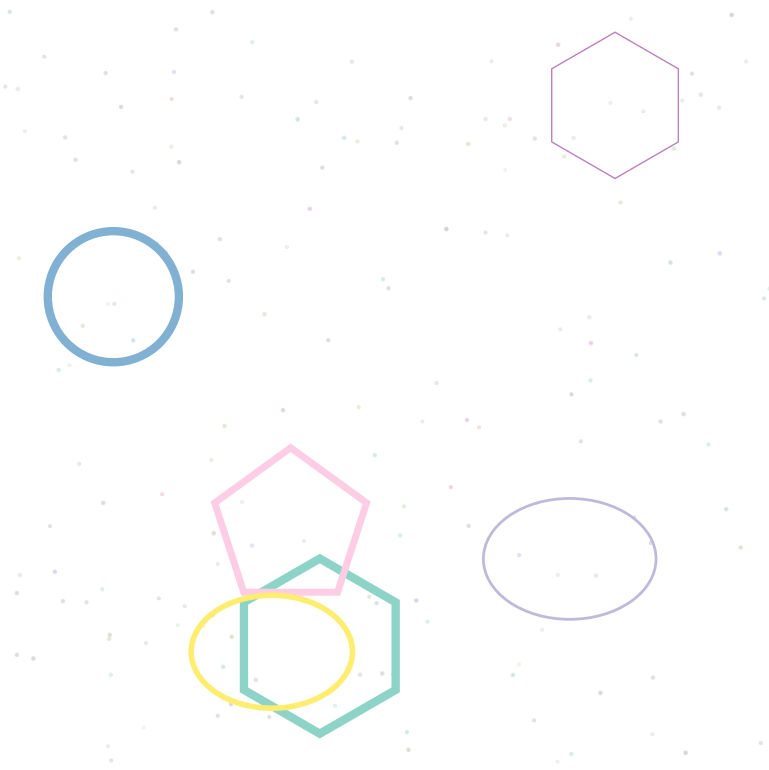[{"shape": "hexagon", "thickness": 3, "radius": 0.57, "center": [0.415, 0.161]}, {"shape": "oval", "thickness": 1, "radius": 0.56, "center": [0.74, 0.274]}, {"shape": "circle", "thickness": 3, "radius": 0.43, "center": [0.147, 0.615]}, {"shape": "pentagon", "thickness": 2.5, "radius": 0.52, "center": [0.377, 0.315]}, {"shape": "hexagon", "thickness": 0.5, "radius": 0.47, "center": [0.799, 0.863]}, {"shape": "oval", "thickness": 2, "radius": 0.52, "center": [0.353, 0.154]}]